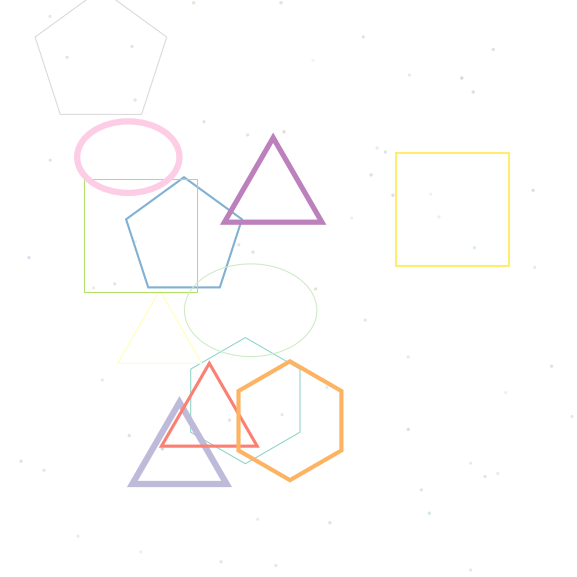[{"shape": "hexagon", "thickness": 0.5, "radius": 0.55, "center": [0.425, 0.305]}, {"shape": "triangle", "thickness": 0.5, "radius": 0.42, "center": [0.277, 0.412]}, {"shape": "triangle", "thickness": 3, "radius": 0.47, "center": [0.311, 0.208]}, {"shape": "triangle", "thickness": 1.5, "radius": 0.48, "center": [0.362, 0.274]}, {"shape": "pentagon", "thickness": 1, "radius": 0.53, "center": [0.319, 0.587]}, {"shape": "hexagon", "thickness": 2, "radius": 0.51, "center": [0.502, 0.271]}, {"shape": "square", "thickness": 0.5, "radius": 0.49, "center": [0.243, 0.591]}, {"shape": "oval", "thickness": 3, "radius": 0.44, "center": [0.222, 0.727]}, {"shape": "pentagon", "thickness": 0.5, "radius": 0.6, "center": [0.175, 0.898]}, {"shape": "triangle", "thickness": 2.5, "radius": 0.49, "center": [0.473, 0.663]}, {"shape": "oval", "thickness": 0.5, "radius": 0.57, "center": [0.434, 0.462]}, {"shape": "square", "thickness": 1, "radius": 0.49, "center": [0.784, 0.637]}]